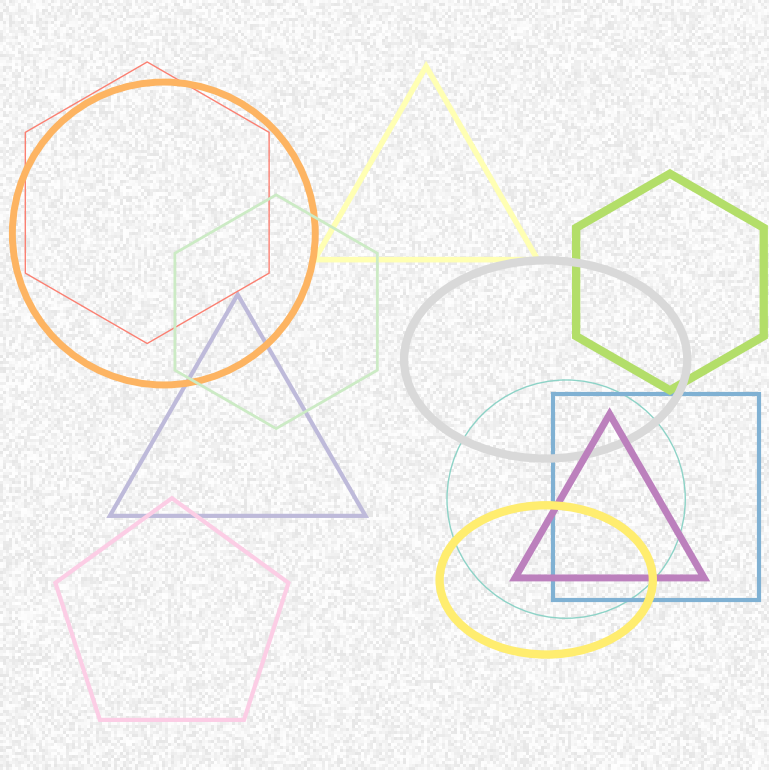[{"shape": "circle", "thickness": 0.5, "radius": 0.77, "center": [0.735, 0.352]}, {"shape": "triangle", "thickness": 2, "radius": 0.84, "center": [0.553, 0.746]}, {"shape": "triangle", "thickness": 1.5, "radius": 0.96, "center": [0.309, 0.426]}, {"shape": "hexagon", "thickness": 0.5, "radius": 0.91, "center": [0.191, 0.737]}, {"shape": "square", "thickness": 1.5, "radius": 0.67, "center": [0.852, 0.354]}, {"shape": "circle", "thickness": 2.5, "radius": 0.98, "center": [0.213, 0.697]}, {"shape": "hexagon", "thickness": 3, "radius": 0.7, "center": [0.87, 0.634]}, {"shape": "pentagon", "thickness": 1.5, "radius": 0.8, "center": [0.223, 0.194]}, {"shape": "oval", "thickness": 3, "radius": 0.92, "center": [0.709, 0.533]}, {"shape": "triangle", "thickness": 2.5, "radius": 0.71, "center": [0.792, 0.32]}, {"shape": "hexagon", "thickness": 1, "radius": 0.76, "center": [0.359, 0.595]}, {"shape": "oval", "thickness": 3, "radius": 0.69, "center": [0.709, 0.247]}]